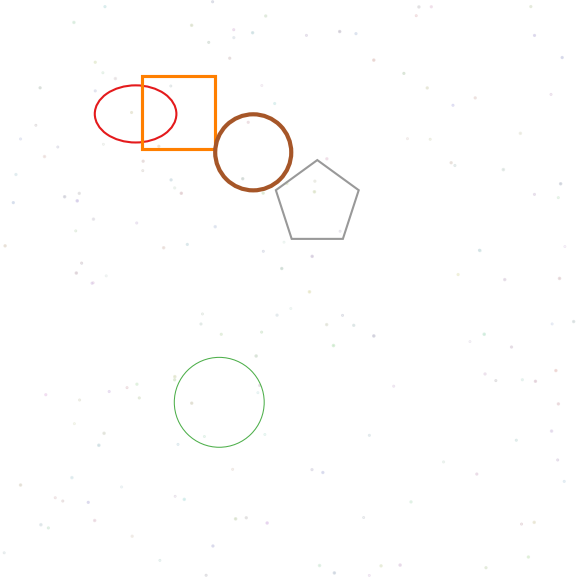[{"shape": "oval", "thickness": 1, "radius": 0.35, "center": [0.235, 0.802]}, {"shape": "circle", "thickness": 0.5, "radius": 0.39, "center": [0.38, 0.302]}, {"shape": "square", "thickness": 1.5, "radius": 0.31, "center": [0.309, 0.805]}, {"shape": "circle", "thickness": 2, "radius": 0.33, "center": [0.438, 0.735]}, {"shape": "pentagon", "thickness": 1, "radius": 0.38, "center": [0.549, 0.647]}]